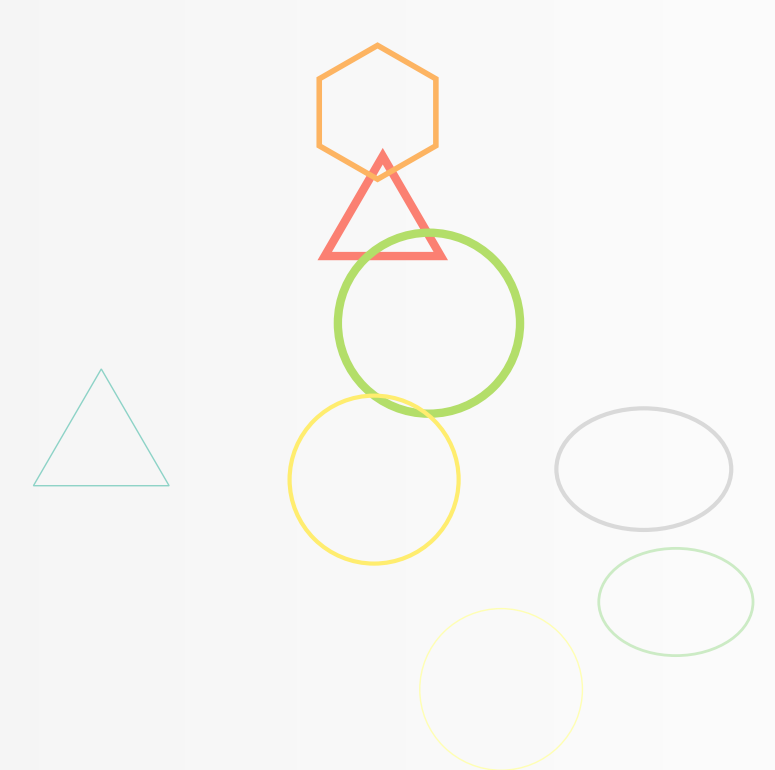[{"shape": "triangle", "thickness": 0.5, "radius": 0.51, "center": [0.131, 0.42]}, {"shape": "circle", "thickness": 0.5, "radius": 0.52, "center": [0.647, 0.105]}, {"shape": "triangle", "thickness": 3, "radius": 0.43, "center": [0.494, 0.711]}, {"shape": "hexagon", "thickness": 2, "radius": 0.43, "center": [0.487, 0.854]}, {"shape": "circle", "thickness": 3, "radius": 0.59, "center": [0.554, 0.58]}, {"shape": "oval", "thickness": 1.5, "radius": 0.56, "center": [0.831, 0.391]}, {"shape": "oval", "thickness": 1, "radius": 0.5, "center": [0.872, 0.218]}, {"shape": "circle", "thickness": 1.5, "radius": 0.55, "center": [0.483, 0.377]}]